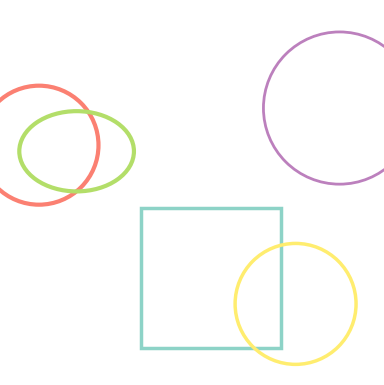[{"shape": "square", "thickness": 2.5, "radius": 0.91, "center": [0.549, 0.277]}, {"shape": "circle", "thickness": 3, "radius": 0.77, "center": [0.101, 0.623]}, {"shape": "oval", "thickness": 3, "radius": 0.74, "center": [0.199, 0.607]}, {"shape": "circle", "thickness": 2, "radius": 0.99, "center": [0.882, 0.719]}, {"shape": "circle", "thickness": 2.5, "radius": 0.79, "center": [0.768, 0.211]}]